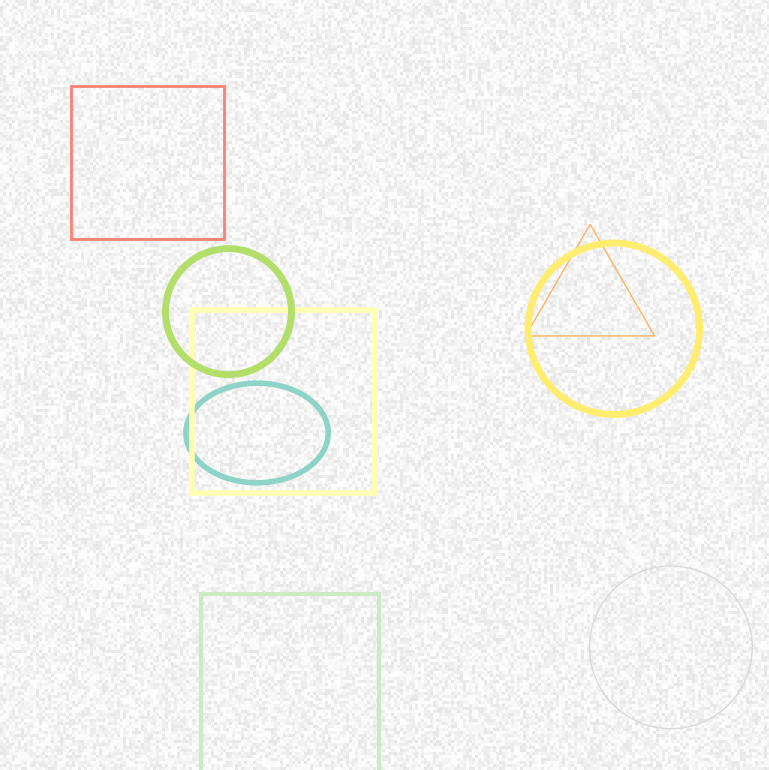[{"shape": "oval", "thickness": 2, "radius": 0.46, "center": [0.334, 0.438]}, {"shape": "square", "thickness": 2, "radius": 0.59, "center": [0.369, 0.479]}, {"shape": "square", "thickness": 1, "radius": 0.5, "center": [0.192, 0.789]}, {"shape": "triangle", "thickness": 0.5, "radius": 0.48, "center": [0.766, 0.612]}, {"shape": "circle", "thickness": 2.5, "radius": 0.41, "center": [0.297, 0.595]}, {"shape": "circle", "thickness": 0.5, "radius": 0.53, "center": [0.871, 0.159]}, {"shape": "square", "thickness": 1.5, "radius": 0.58, "center": [0.377, 0.113]}, {"shape": "circle", "thickness": 2.5, "radius": 0.56, "center": [0.797, 0.573]}]